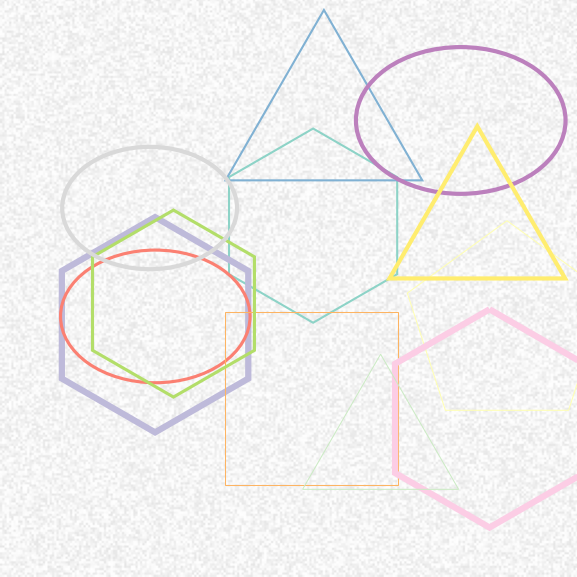[{"shape": "hexagon", "thickness": 1, "radius": 0.84, "center": [0.542, 0.608]}, {"shape": "pentagon", "thickness": 0.5, "radius": 0.91, "center": [0.878, 0.435]}, {"shape": "hexagon", "thickness": 3, "radius": 0.93, "center": [0.269, 0.437]}, {"shape": "oval", "thickness": 1.5, "radius": 0.82, "center": [0.269, 0.451]}, {"shape": "triangle", "thickness": 1, "radius": 0.98, "center": [0.561, 0.785]}, {"shape": "square", "thickness": 0.5, "radius": 0.75, "center": [0.539, 0.309]}, {"shape": "hexagon", "thickness": 1.5, "radius": 0.81, "center": [0.3, 0.473]}, {"shape": "hexagon", "thickness": 3, "radius": 0.94, "center": [0.848, 0.275]}, {"shape": "oval", "thickness": 2, "radius": 0.76, "center": [0.259, 0.639]}, {"shape": "oval", "thickness": 2, "radius": 0.91, "center": [0.798, 0.791]}, {"shape": "triangle", "thickness": 0.5, "radius": 0.78, "center": [0.659, 0.23]}, {"shape": "triangle", "thickness": 2, "radius": 0.88, "center": [0.827, 0.605]}]